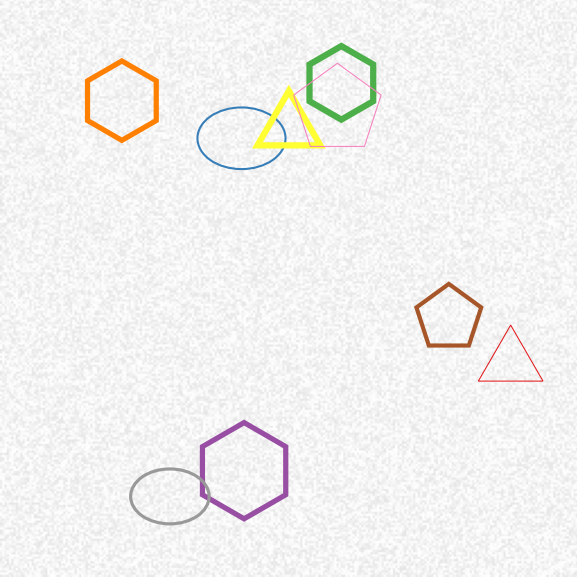[{"shape": "triangle", "thickness": 0.5, "radius": 0.32, "center": [0.884, 0.372]}, {"shape": "oval", "thickness": 1, "radius": 0.38, "center": [0.418, 0.76]}, {"shape": "hexagon", "thickness": 3, "radius": 0.32, "center": [0.591, 0.856]}, {"shape": "hexagon", "thickness": 2.5, "radius": 0.42, "center": [0.423, 0.184]}, {"shape": "hexagon", "thickness": 2.5, "radius": 0.34, "center": [0.211, 0.825]}, {"shape": "triangle", "thickness": 3, "radius": 0.31, "center": [0.5, 0.779]}, {"shape": "pentagon", "thickness": 2, "radius": 0.29, "center": [0.777, 0.449]}, {"shape": "pentagon", "thickness": 0.5, "radius": 0.4, "center": [0.584, 0.81]}, {"shape": "oval", "thickness": 1.5, "radius": 0.34, "center": [0.294, 0.14]}]